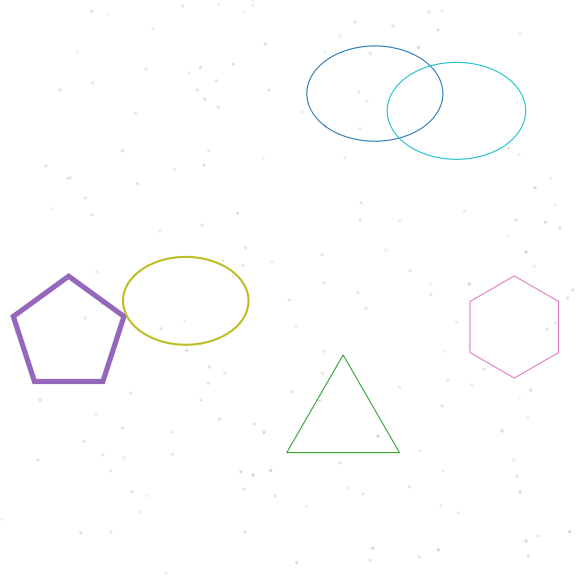[{"shape": "oval", "thickness": 0.5, "radius": 0.59, "center": [0.649, 0.837]}, {"shape": "triangle", "thickness": 0.5, "radius": 0.56, "center": [0.594, 0.272]}, {"shape": "pentagon", "thickness": 2.5, "radius": 0.5, "center": [0.119, 0.42]}, {"shape": "hexagon", "thickness": 0.5, "radius": 0.44, "center": [0.891, 0.433]}, {"shape": "oval", "thickness": 1, "radius": 0.54, "center": [0.322, 0.478]}, {"shape": "oval", "thickness": 0.5, "radius": 0.6, "center": [0.79, 0.807]}]